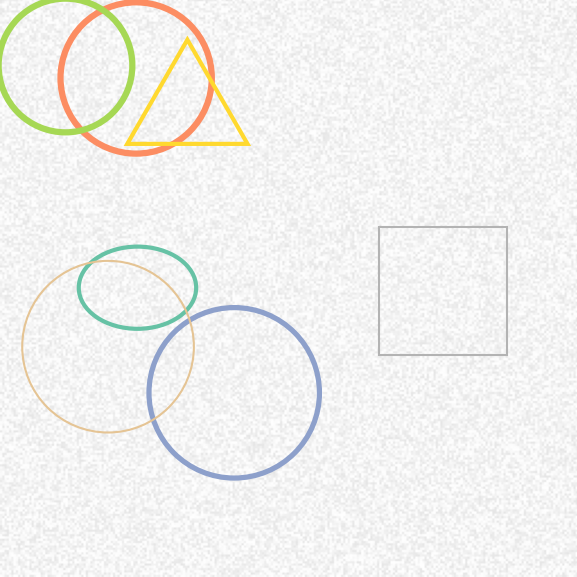[{"shape": "oval", "thickness": 2, "radius": 0.51, "center": [0.238, 0.501]}, {"shape": "circle", "thickness": 3, "radius": 0.65, "center": [0.236, 0.864]}, {"shape": "circle", "thickness": 2.5, "radius": 0.74, "center": [0.406, 0.319]}, {"shape": "circle", "thickness": 3, "radius": 0.58, "center": [0.113, 0.886]}, {"shape": "triangle", "thickness": 2, "radius": 0.6, "center": [0.324, 0.81]}, {"shape": "circle", "thickness": 1, "radius": 0.74, "center": [0.187, 0.399]}, {"shape": "square", "thickness": 1, "radius": 0.56, "center": [0.767, 0.495]}]